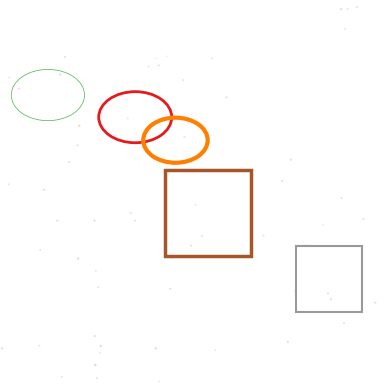[{"shape": "oval", "thickness": 2, "radius": 0.47, "center": [0.351, 0.696]}, {"shape": "oval", "thickness": 0.5, "radius": 0.48, "center": [0.124, 0.753]}, {"shape": "oval", "thickness": 3, "radius": 0.42, "center": [0.456, 0.636]}, {"shape": "square", "thickness": 2.5, "radius": 0.56, "center": [0.541, 0.448]}, {"shape": "square", "thickness": 1.5, "radius": 0.43, "center": [0.855, 0.276]}]